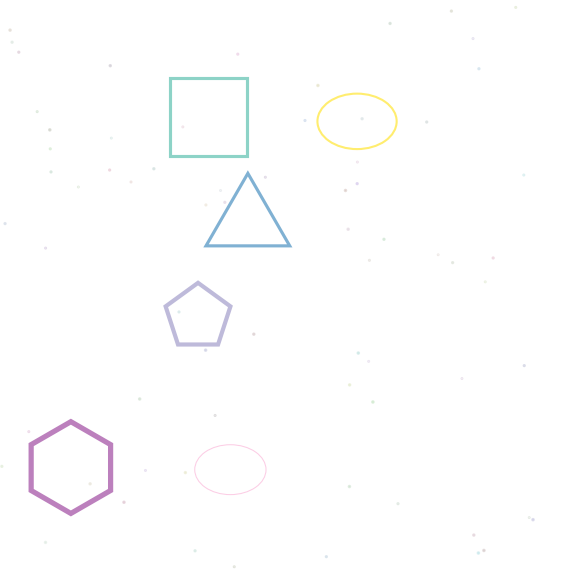[{"shape": "square", "thickness": 1.5, "radius": 0.34, "center": [0.361, 0.797]}, {"shape": "pentagon", "thickness": 2, "radius": 0.3, "center": [0.343, 0.45]}, {"shape": "triangle", "thickness": 1.5, "radius": 0.42, "center": [0.429, 0.615]}, {"shape": "oval", "thickness": 0.5, "radius": 0.31, "center": [0.399, 0.186]}, {"shape": "hexagon", "thickness": 2.5, "radius": 0.4, "center": [0.123, 0.19]}, {"shape": "oval", "thickness": 1, "radius": 0.34, "center": [0.618, 0.789]}]